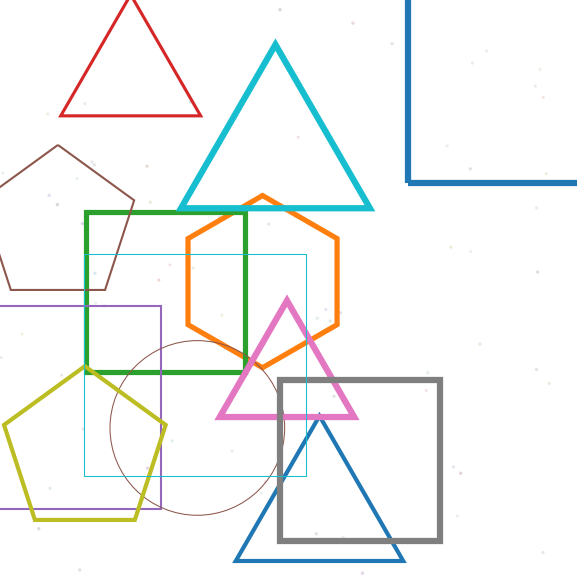[{"shape": "square", "thickness": 3, "radius": 0.82, "center": [0.87, 0.846]}, {"shape": "triangle", "thickness": 2, "radius": 0.84, "center": [0.553, 0.111]}, {"shape": "hexagon", "thickness": 2.5, "radius": 0.75, "center": [0.455, 0.511]}, {"shape": "square", "thickness": 2.5, "radius": 0.69, "center": [0.286, 0.494]}, {"shape": "triangle", "thickness": 1.5, "radius": 0.7, "center": [0.226, 0.868]}, {"shape": "square", "thickness": 1, "radius": 0.88, "center": [0.104, 0.293]}, {"shape": "pentagon", "thickness": 1, "radius": 0.69, "center": [0.1, 0.609]}, {"shape": "circle", "thickness": 0.5, "radius": 0.76, "center": [0.342, 0.258]}, {"shape": "triangle", "thickness": 3, "radius": 0.67, "center": [0.497, 0.344]}, {"shape": "square", "thickness": 3, "radius": 0.69, "center": [0.623, 0.202]}, {"shape": "pentagon", "thickness": 2, "radius": 0.74, "center": [0.147, 0.218]}, {"shape": "triangle", "thickness": 3, "radius": 0.94, "center": [0.477, 0.733]}, {"shape": "square", "thickness": 0.5, "radius": 0.96, "center": [0.337, 0.367]}]